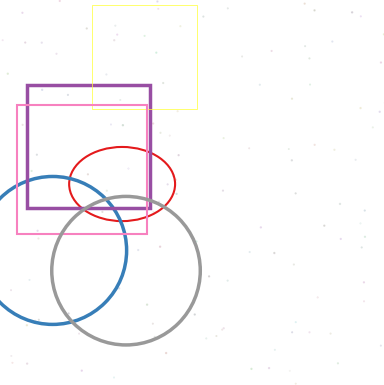[{"shape": "oval", "thickness": 1.5, "radius": 0.69, "center": [0.317, 0.522]}, {"shape": "circle", "thickness": 2.5, "radius": 0.96, "center": [0.137, 0.349]}, {"shape": "square", "thickness": 2.5, "radius": 0.8, "center": [0.23, 0.619]}, {"shape": "square", "thickness": 0.5, "radius": 0.68, "center": [0.375, 0.852]}, {"shape": "square", "thickness": 1.5, "radius": 0.84, "center": [0.213, 0.56]}, {"shape": "circle", "thickness": 2.5, "radius": 0.96, "center": [0.327, 0.297]}]